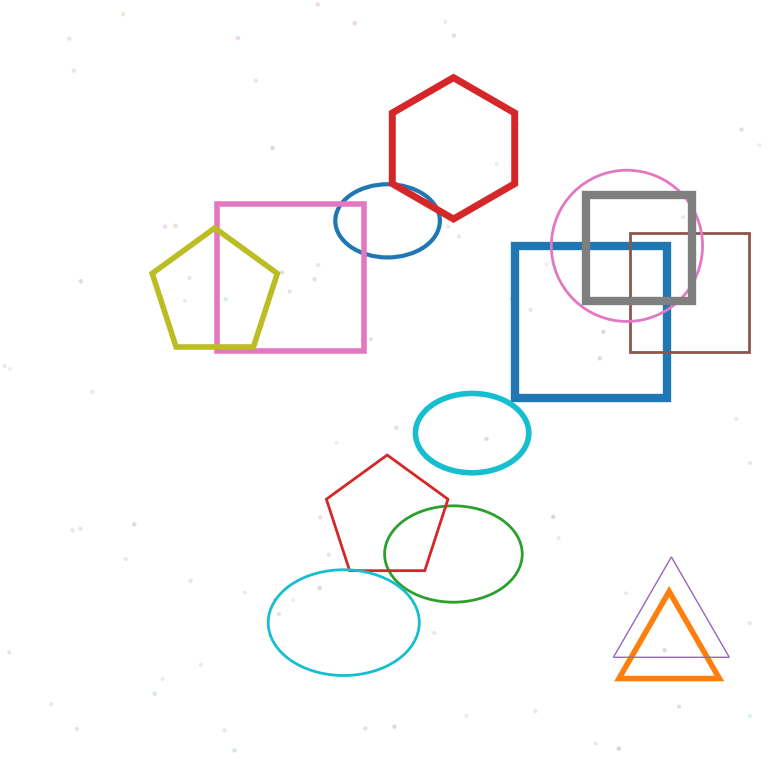[{"shape": "square", "thickness": 3, "radius": 0.49, "center": [0.767, 0.582]}, {"shape": "oval", "thickness": 1.5, "radius": 0.34, "center": [0.503, 0.713]}, {"shape": "triangle", "thickness": 2, "radius": 0.38, "center": [0.869, 0.156]}, {"shape": "oval", "thickness": 1, "radius": 0.45, "center": [0.589, 0.28]}, {"shape": "pentagon", "thickness": 1, "radius": 0.42, "center": [0.503, 0.326]}, {"shape": "hexagon", "thickness": 2.5, "radius": 0.46, "center": [0.589, 0.807]}, {"shape": "triangle", "thickness": 0.5, "radius": 0.43, "center": [0.872, 0.19]}, {"shape": "square", "thickness": 1, "radius": 0.39, "center": [0.895, 0.62]}, {"shape": "square", "thickness": 2, "radius": 0.48, "center": [0.377, 0.639]}, {"shape": "circle", "thickness": 1, "radius": 0.49, "center": [0.814, 0.681]}, {"shape": "square", "thickness": 3, "radius": 0.34, "center": [0.83, 0.678]}, {"shape": "pentagon", "thickness": 2, "radius": 0.43, "center": [0.279, 0.618]}, {"shape": "oval", "thickness": 1, "radius": 0.49, "center": [0.446, 0.191]}, {"shape": "oval", "thickness": 2, "radius": 0.37, "center": [0.613, 0.438]}]